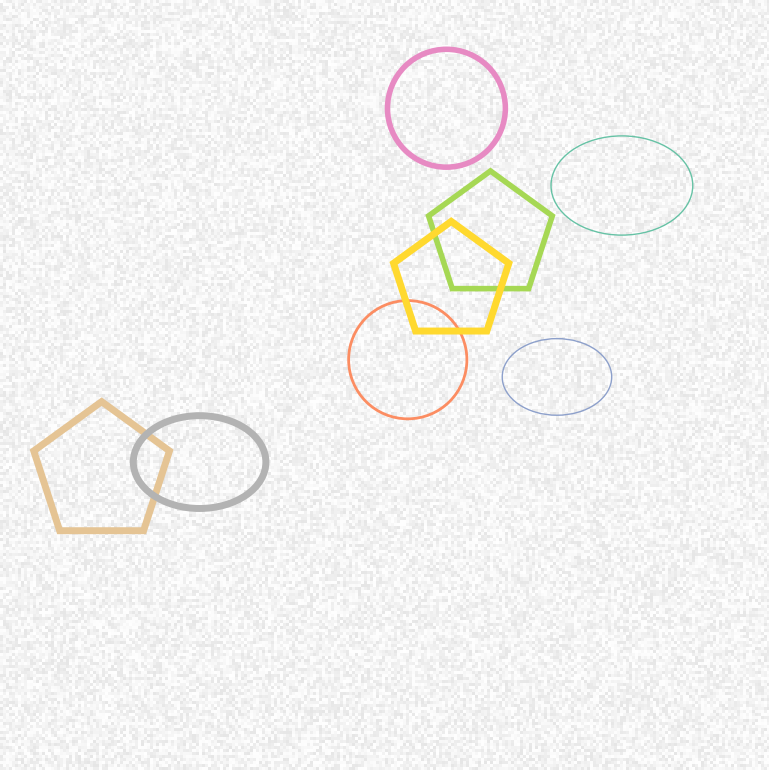[{"shape": "oval", "thickness": 0.5, "radius": 0.46, "center": [0.808, 0.759]}, {"shape": "circle", "thickness": 1, "radius": 0.38, "center": [0.53, 0.533]}, {"shape": "oval", "thickness": 0.5, "radius": 0.36, "center": [0.723, 0.51]}, {"shape": "circle", "thickness": 2, "radius": 0.38, "center": [0.58, 0.859]}, {"shape": "pentagon", "thickness": 2, "radius": 0.42, "center": [0.637, 0.693]}, {"shape": "pentagon", "thickness": 2.5, "radius": 0.39, "center": [0.586, 0.634]}, {"shape": "pentagon", "thickness": 2.5, "radius": 0.46, "center": [0.132, 0.386]}, {"shape": "oval", "thickness": 2.5, "radius": 0.43, "center": [0.259, 0.4]}]